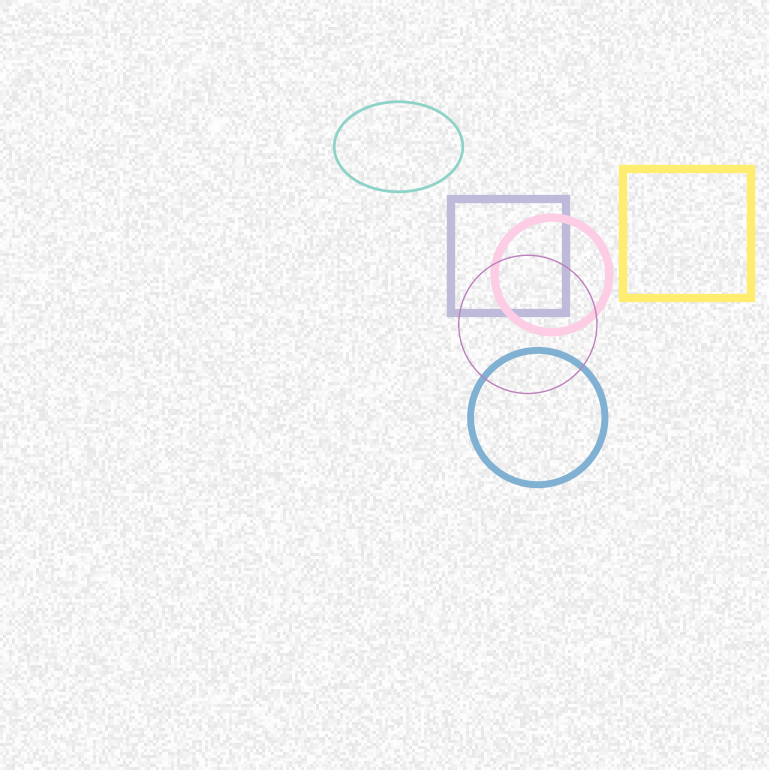[{"shape": "oval", "thickness": 1, "radius": 0.42, "center": [0.518, 0.809]}, {"shape": "square", "thickness": 3, "radius": 0.37, "center": [0.66, 0.667]}, {"shape": "circle", "thickness": 2.5, "radius": 0.44, "center": [0.698, 0.458]}, {"shape": "circle", "thickness": 3, "radius": 0.37, "center": [0.717, 0.643]}, {"shape": "circle", "thickness": 0.5, "radius": 0.45, "center": [0.685, 0.579]}, {"shape": "square", "thickness": 3, "radius": 0.42, "center": [0.893, 0.697]}]